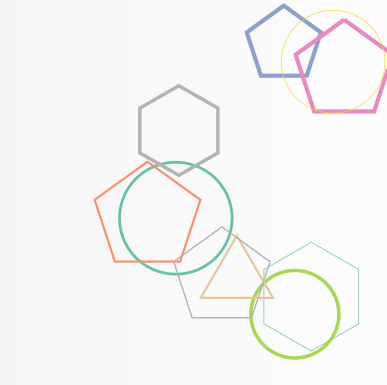[{"shape": "hexagon", "thickness": 0.5, "radius": 0.71, "center": [0.803, 0.23]}, {"shape": "circle", "thickness": 2, "radius": 0.73, "center": [0.454, 0.433]}, {"shape": "pentagon", "thickness": 1.5, "radius": 0.72, "center": [0.381, 0.437]}, {"shape": "pentagon", "thickness": 3, "radius": 0.5, "center": [0.732, 0.885]}, {"shape": "pentagon", "thickness": 3, "radius": 0.66, "center": [0.888, 0.817]}, {"shape": "circle", "thickness": 2.5, "radius": 0.57, "center": [0.761, 0.184]}, {"shape": "circle", "thickness": 0.5, "radius": 0.67, "center": [0.86, 0.84]}, {"shape": "triangle", "thickness": 1.5, "radius": 0.54, "center": [0.611, 0.28]}, {"shape": "hexagon", "thickness": 2.5, "radius": 0.58, "center": [0.462, 0.661]}, {"shape": "pentagon", "thickness": 1, "radius": 0.65, "center": [0.573, 0.28]}]